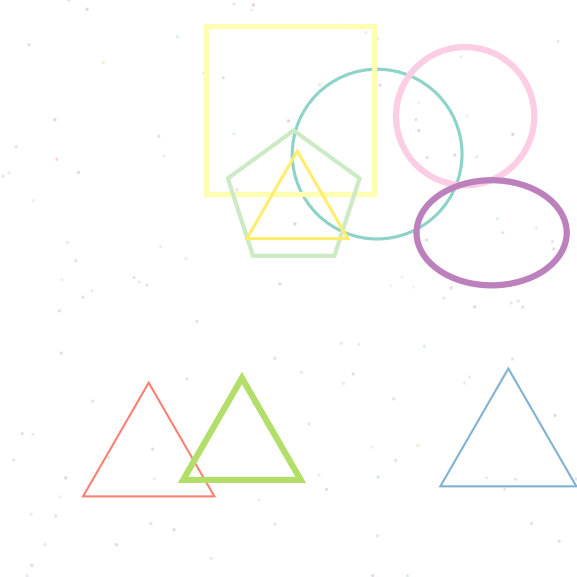[{"shape": "circle", "thickness": 1.5, "radius": 0.73, "center": [0.653, 0.732]}, {"shape": "square", "thickness": 2.5, "radius": 0.73, "center": [0.503, 0.809]}, {"shape": "triangle", "thickness": 1, "radius": 0.66, "center": [0.257, 0.205]}, {"shape": "triangle", "thickness": 1, "radius": 0.68, "center": [0.88, 0.225]}, {"shape": "triangle", "thickness": 3, "radius": 0.59, "center": [0.419, 0.227]}, {"shape": "circle", "thickness": 3, "radius": 0.6, "center": [0.805, 0.798]}, {"shape": "oval", "thickness": 3, "radius": 0.65, "center": [0.851, 0.596]}, {"shape": "pentagon", "thickness": 2, "radius": 0.6, "center": [0.509, 0.653]}, {"shape": "triangle", "thickness": 1.5, "radius": 0.5, "center": [0.515, 0.636]}]